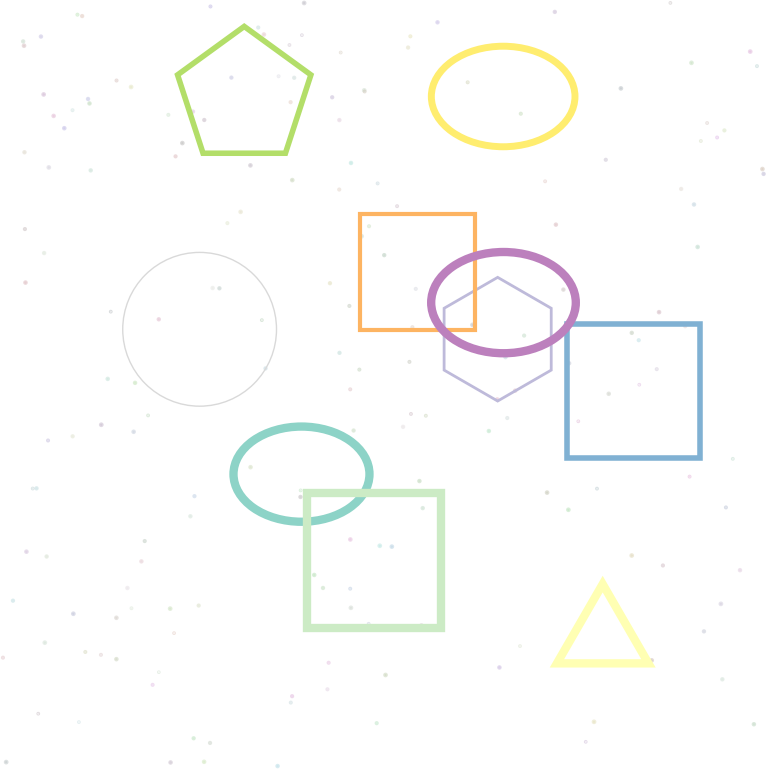[{"shape": "oval", "thickness": 3, "radius": 0.44, "center": [0.392, 0.384]}, {"shape": "triangle", "thickness": 3, "radius": 0.34, "center": [0.783, 0.173]}, {"shape": "hexagon", "thickness": 1, "radius": 0.4, "center": [0.646, 0.559]}, {"shape": "square", "thickness": 2, "radius": 0.43, "center": [0.822, 0.492]}, {"shape": "square", "thickness": 1.5, "radius": 0.37, "center": [0.542, 0.647]}, {"shape": "pentagon", "thickness": 2, "radius": 0.46, "center": [0.317, 0.875]}, {"shape": "circle", "thickness": 0.5, "radius": 0.5, "center": [0.259, 0.572]}, {"shape": "oval", "thickness": 3, "radius": 0.47, "center": [0.654, 0.607]}, {"shape": "square", "thickness": 3, "radius": 0.44, "center": [0.486, 0.272]}, {"shape": "oval", "thickness": 2.5, "radius": 0.47, "center": [0.653, 0.875]}]